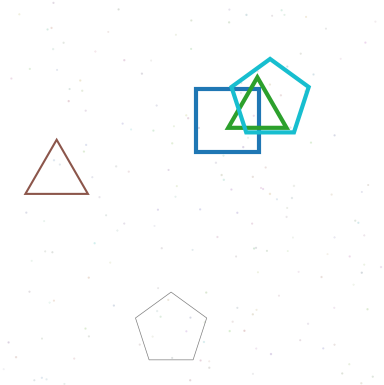[{"shape": "square", "thickness": 3, "radius": 0.41, "center": [0.591, 0.687]}, {"shape": "triangle", "thickness": 3, "radius": 0.44, "center": [0.668, 0.712]}, {"shape": "triangle", "thickness": 1.5, "radius": 0.47, "center": [0.147, 0.543]}, {"shape": "pentagon", "thickness": 0.5, "radius": 0.49, "center": [0.444, 0.144]}, {"shape": "pentagon", "thickness": 3, "radius": 0.53, "center": [0.702, 0.741]}]